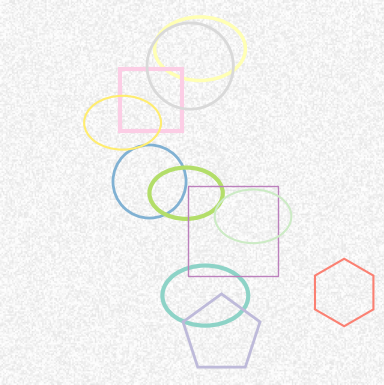[{"shape": "oval", "thickness": 3, "radius": 0.56, "center": [0.533, 0.232]}, {"shape": "oval", "thickness": 2.5, "radius": 0.59, "center": [0.52, 0.873]}, {"shape": "pentagon", "thickness": 2, "radius": 0.53, "center": [0.575, 0.131]}, {"shape": "hexagon", "thickness": 1.5, "radius": 0.44, "center": [0.894, 0.24]}, {"shape": "circle", "thickness": 2, "radius": 0.47, "center": [0.388, 0.529]}, {"shape": "oval", "thickness": 3, "radius": 0.48, "center": [0.483, 0.498]}, {"shape": "square", "thickness": 3, "radius": 0.41, "center": [0.392, 0.74]}, {"shape": "circle", "thickness": 2, "radius": 0.56, "center": [0.494, 0.829]}, {"shape": "square", "thickness": 1, "radius": 0.58, "center": [0.605, 0.4]}, {"shape": "oval", "thickness": 1.5, "radius": 0.5, "center": [0.657, 0.438]}, {"shape": "oval", "thickness": 1.5, "radius": 0.5, "center": [0.318, 0.681]}]